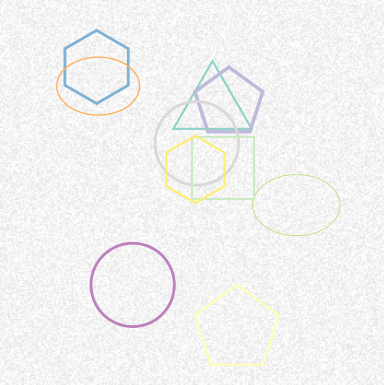[{"shape": "triangle", "thickness": 1.5, "radius": 0.59, "center": [0.552, 0.724]}, {"shape": "pentagon", "thickness": 1.5, "radius": 0.57, "center": [0.615, 0.145]}, {"shape": "pentagon", "thickness": 2.5, "radius": 0.46, "center": [0.594, 0.733]}, {"shape": "hexagon", "thickness": 2, "radius": 0.47, "center": [0.251, 0.826]}, {"shape": "oval", "thickness": 1, "radius": 0.54, "center": [0.255, 0.776]}, {"shape": "oval", "thickness": 0.5, "radius": 0.57, "center": [0.77, 0.467]}, {"shape": "circle", "thickness": 2, "radius": 0.54, "center": [0.511, 0.628]}, {"shape": "circle", "thickness": 2, "radius": 0.54, "center": [0.345, 0.26]}, {"shape": "square", "thickness": 1.5, "radius": 0.4, "center": [0.58, 0.564]}, {"shape": "hexagon", "thickness": 1.5, "radius": 0.44, "center": [0.508, 0.56]}]